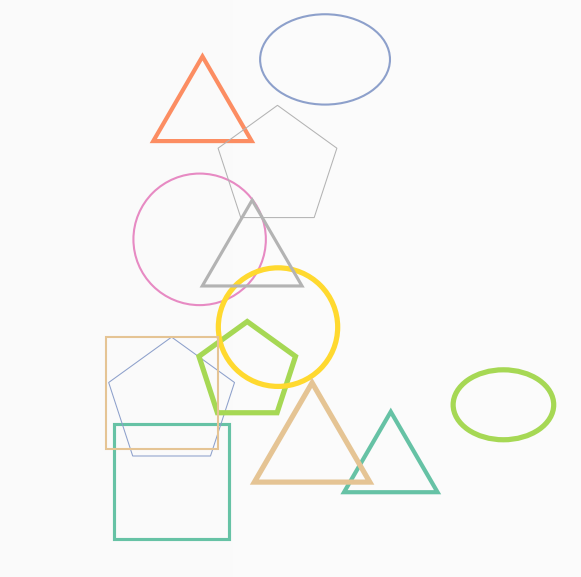[{"shape": "triangle", "thickness": 2, "radius": 0.46, "center": [0.672, 0.193]}, {"shape": "square", "thickness": 1.5, "radius": 0.5, "center": [0.295, 0.166]}, {"shape": "triangle", "thickness": 2, "radius": 0.49, "center": [0.348, 0.804]}, {"shape": "oval", "thickness": 1, "radius": 0.56, "center": [0.559, 0.896]}, {"shape": "pentagon", "thickness": 0.5, "radius": 0.57, "center": [0.295, 0.302]}, {"shape": "circle", "thickness": 1, "radius": 0.57, "center": [0.343, 0.585]}, {"shape": "pentagon", "thickness": 2.5, "radius": 0.44, "center": [0.425, 0.355]}, {"shape": "oval", "thickness": 2.5, "radius": 0.43, "center": [0.866, 0.298]}, {"shape": "circle", "thickness": 2.5, "radius": 0.51, "center": [0.478, 0.433]}, {"shape": "triangle", "thickness": 2.5, "radius": 0.57, "center": [0.537, 0.222]}, {"shape": "square", "thickness": 1, "radius": 0.48, "center": [0.279, 0.319]}, {"shape": "pentagon", "thickness": 0.5, "radius": 0.54, "center": [0.477, 0.709]}, {"shape": "triangle", "thickness": 1.5, "radius": 0.5, "center": [0.434, 0.553]}]